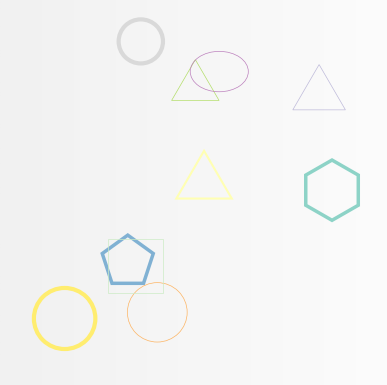[{"shape": "hexagon", "thickness": 2.5, "radius": 0.39, "center": [0.857, 0.506]}, {"shape": "triangle", "thickness": 1.5, "radius": 0.41, "center": [0.527, 0.526]}, {"shape": "triangle", "thickness": 0.5, "radius": 0.39, "center": [0.823, 0.754]}, {"shape": "pentagon", "thickness": 2.5, "radius": 0.35, "center": [0.33, 0.32]}, {"shape": "circle", "thickness": 0.5, "radius": 0.39, "center": [0.406, 0.189]}, {"shape": "triangle", "thickness": 0.5, "radius": 0.35, "center": [0.504, 0.774]}, {"shape": "circle", "thickness": 3, "radius": 0.29, "center": [0.363, 0.892]}, {"shape": "oval", "thickness": 0.5, "radius": 0.37, "center": [0.566, 0.814]}, {"shape": "square", "thickness": 0.5, "radius": 0.35, "center": [0.349, 0.31]}, {"shape": "circle", "thickness": 3, "radius": 0.4, "center": [0.167, 0.173]}]